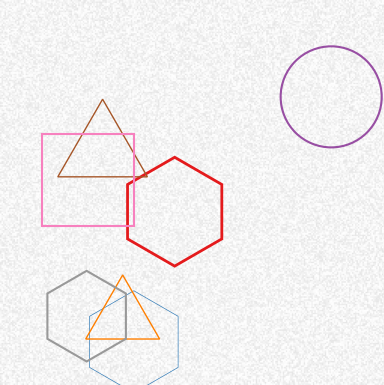[{"shape": "hexagon", "thickness": 2, "radius": 0.71, "center": [0.454, 0.45]}, {"shape": "hexagon", "thickness": 0.5, "radius": 0.66, "center": [0.348, 0.112]}, {"shape": "circle", "thickness": 1.5, "radius": 0.66, "center": [0.86, 0.748]}, {"shape": "triangle", "thickness": 1, "radius": 0.55, "center": [0.319, 0.175]}, {"shape": "triangle", "thickness": 1, "radius": 0.67, "center": [0.267, 0.608]}, {"shape": "square", "thickness": 1.5, "radius": 0.6, "center": [0.23, 0.533]}, {"shape": "hexagon", "thickness": 1.5, "radius": 0.59, "center": [0.225, 0.179]}]